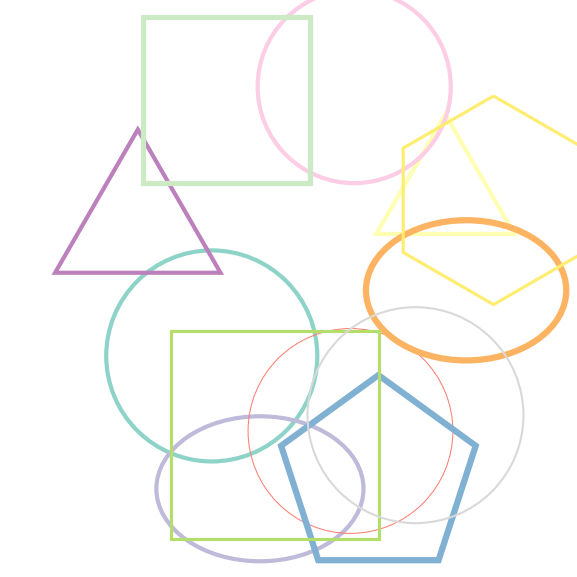[{"shape": "circle", "thickness": 2, "radius": 0.91, "center": [0.367, 0.383]}, {"shape": "triangle", "thickness": 2, "radius": 0.69, "center": [0.771, 0.663]}, {"shape": "oval", "thickness": 2, "radius": 0.9, "center": [0.45, 0.153]}, {"shape": "circle", "thickness": 0.5, "radius": 0.89, "center": [0.607, 0.253]}, {"shape": "pentagon", "thickness": 3, "radius": 0.89, "center": [0.655, 0.172]}, {"shape": "oval", "thickness": 3, "radius": 0.87, "center": [0.807, 0.496]}, {"shape": "square", "thickness": 1.5, "radius": 0.9, "center": [0.476, 0.246]}, {"shape": "circle", "thickness": 2, "radius": 0.84, "center": [0.613, 0.849]}, {"shape": "circle", "thickness": 1, "radius": 0.93, "center": [0.719, 0.28]}, {"shape": "triangle", "thickness": 2, "radius": 0.83, "center": [0.239, 0.61]}, {"shape": "square", "thickness": 2.5, "radius": 0.72, "center": [0.392, 0.826]}, {"shape": "hexagon", "thickness": 1.5, "radius": 0.9, "center": [0.855, 0.652]}]